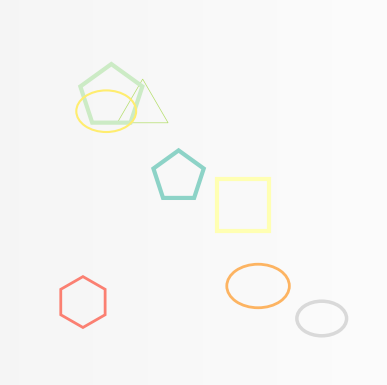[{"shape": "pentagon", "thickness": 3, "radius": 0.34, "center": [0.461, 0.541]}, {"shape": "square", "thickness": 3, "radius": 0.34, "center": [0.628, 0.467]}, {"shape": "hexagon", "thickness": 2, "radius": 0.33, "center": [0.214, 0.215]}, {"shape": "oval", "thickness": 2, "radius": 0.4, "center": [0.666, 0.257]}, {"shape": "triangle", "thickness": 0.5, "radius": 0.38, "center": [0.368, 0.719]}, {"shape": "oval", "thickness": 2.5, "radius": 0.32, "center": [0.83, 0.173]}, {"shape": "pentagon", "thickness": 3, "radius": 0.42, "center": [0.287, 0.749]}, {"shape": "oval", "thickness": 1.5, "radius": 0.39, "center": [0.274, 0.711]}]